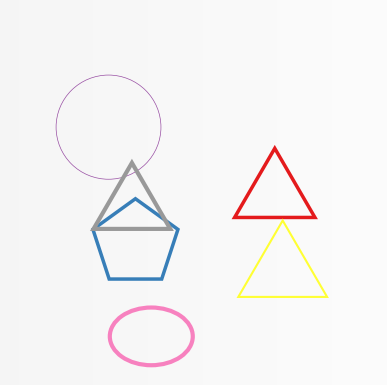[{"shape": "triangle", "thickness": 2.5, "radius": 0.6, "center": [0.709, 0.495]}, {"shape": "pentagon", "thickness": 2.5, "radius": 0.58, "center": [0.35, 0.368]}, {"shape": "circle", "thickness": 0.5, "radius": 0.68, "center": [0.28, 0.67]}, {"shape": "triangle", "thickness": 1.5, "radius": 0.66, "center": [0.73, 0.295]}, {"shape": "oval", "thickness": 3, "radius": 0.54, "center": [0.39, 0.126]}, {"shape": "triangle", "thickness": 3, "radius": 0.57, "center": [0.34, 0.463]}]